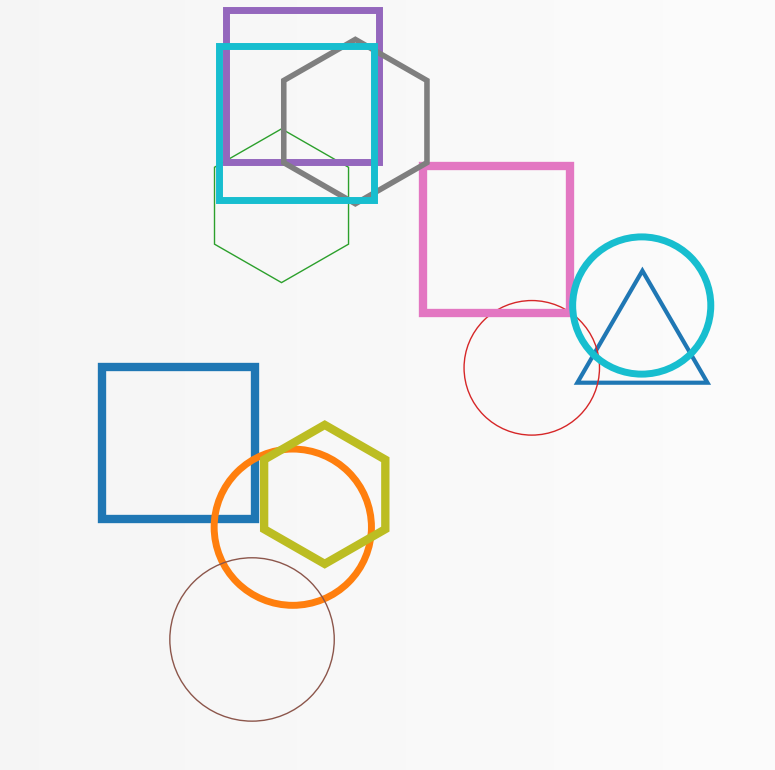[{"shape": "square", "thickness": 3, "radius": 0.49, "center": [0.23, 0.424]}, {"shape": "triangle", "thickness": 1.5, "radius": 0.48, "center": [0.829, 0.551]}, {"shape": "circle", "thickness": 2.5, "radius": 0.51, "center": [0.378, 0.315]}, {"shape": "hexagon", "thickness": 0.5, "radius": 0.5, "center": [0.363, 0.733]}, {"shape": "circle", "thickness": 0.5, "radius": 0.44, "center": [0.686, 0.522]}, {"shape": "square", "thickness": 2.5, "radius": 0.49, "center": [0.39, 0.889]}, {"shape": "circle", "thickness": 0.5, "radius": 0.53, "center": [0.325, 0.17]}, {"shape": "square", "thickness": 3, "radius": 0.48, "center": [0.641, 0.689]}, {"shape": "hexagon", "thickness": 2, "radius": 0.53, "center": [0.459, 0.842]}, {"shape": "hexagon", "thickness": 3, "radius": 0.45, "center": [0.419, 0.358]}, {"shape": "square", "thickness": 2.5, "radius": 0.5, "center": [0.382, 0.84]}, {"shape": "circle", "thickness": 2.5, "radius": 0.45, "center": [0.828, 0.603]}]